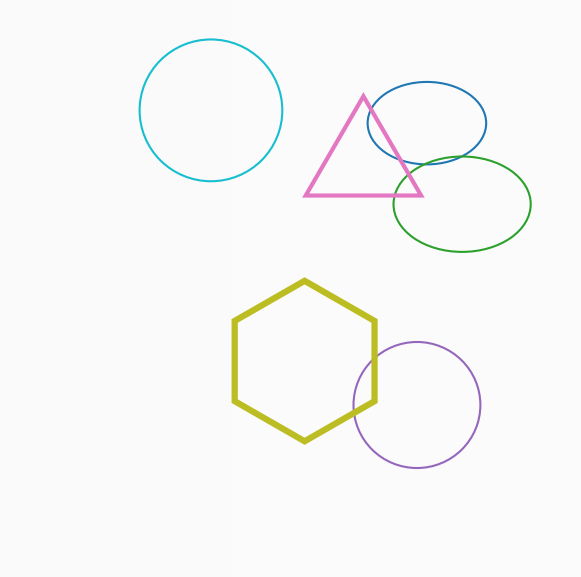[{"shape": "oval", "thickness": 1, "radius": 0.51, "center": [0.734, 0.786]}, {"shape": "oval", "thickness": 1, "radius": 0.59, "center": [0.795, 0.646]}, {"shape": "circle", "thickness": 1, "radius": 0.55, "center": [0.717, 0.298]}, {"shape": "triangle", "thickness": 2, "radius": 0.57, "center": [0.625, 0.718]}, {"shape": "hexagon", "thickness": 3, "radius": 0.69, "center": [0.524, 0.374]}, {"shape": "circle", "thickness": 1, "radius": 0.61, "center": [0.363, 0.808]}]